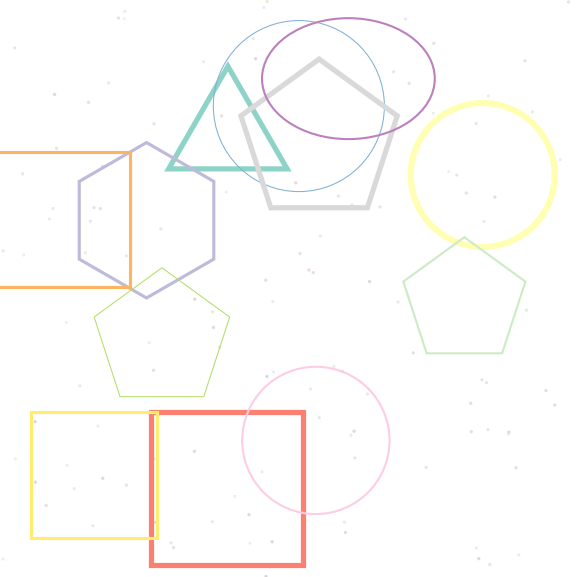[{"shape": "triangle", "thickness": 2.5, "radius": 0.59, "center": [0.395, 0.766]}, {"shape": "circle", "thickness": 3, "radius": 0.62, "center": [0.836, 0.696]}, {"shape": "hexagon", "thickness": 1.5, "radius": 0.67, "center": [0.254, 0.618]}, {"shape": "square", "thickness": 2.5, "radius": 0.66, "center": [0.392, 0.153]}, {"shape": "circle", "thickness": 0.5, "radius": 0.74, "center": [0.518, 0.815]}, {"shape": "square", "thickness": 1.5, "radius": 0.58, "center": [0.108, 0.62]}, {"shape": "pentagon", "thickness": 0.5, "radius": 0.62, "center": [0.28, 0.412]}, {"shape": "circle", "thickness": 1, "radius": 0.64, "center": [0.547, 0.237]}, {"shape": "pentagon", "thickness": 2.5, "radius": 0.71, "center": [0.553, 0.754]}, {"shape": "oval", "thickness": 1, "radius": 0.75, "center": [0.603, 0.863]}, {"shape": "pentagon", "thickness": 1, "radius": 0.56, "center": [0.804, 0.477]}, {"shape": "square", "thickness": 1.5, "radius": 0.55, "center": [0.163, 0.176]}]